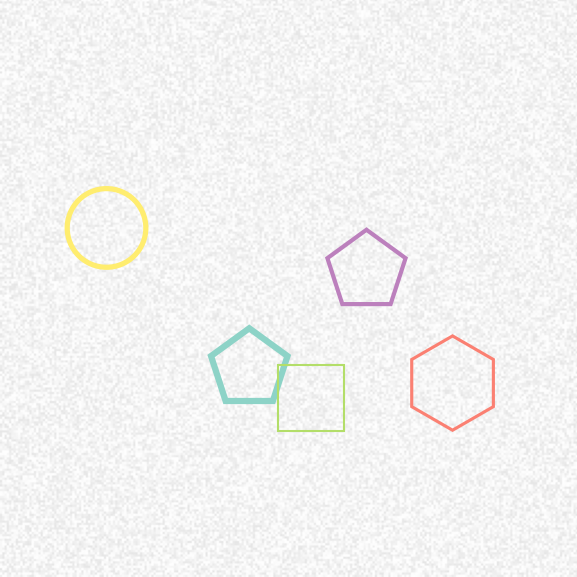[{"shape": "pentagon", "thickness": 3, "radius": 0.35, "center": [0.432, 0.361]}, {"shape": "hexagon", "thickness": 1.5, "radius": 0.41, "center": [0.784, 0.336]}, {"shape": "square", "thickness": 1, "radius": 0.29, "center": [0.539, 0.31]}, {"shape": "pentagon", "thickness": 2, "radius": 0.36, "center": [0.635, 0.53]}, {"shape": "circle", "thickness": 2.5, "radius": 0.34, "center": [0.184, 0.604]}]